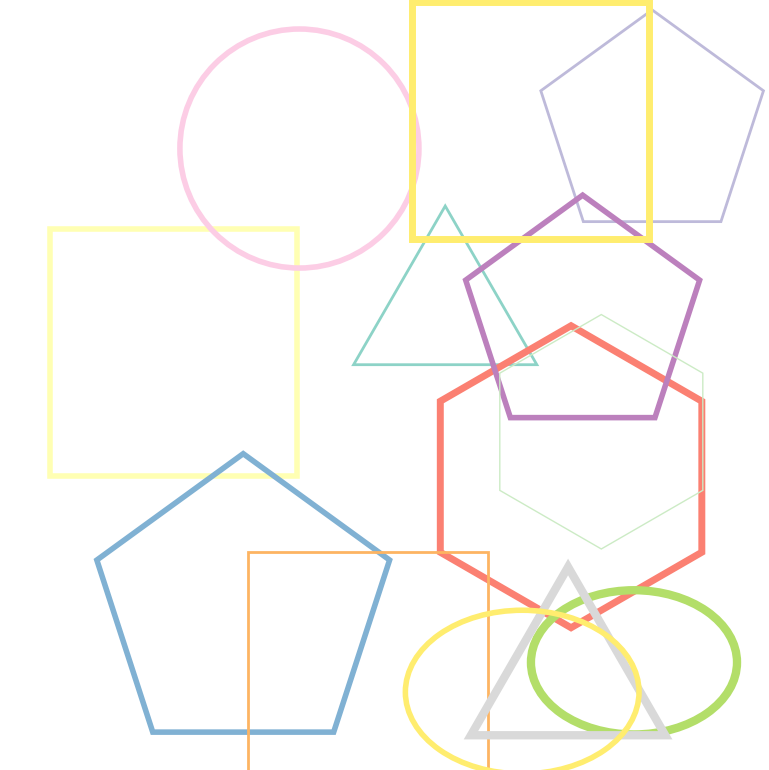[{"shape": "triangle", "thickness": 1, "radius": 0.69, "center": [0.578, 0.595]}, {"shape": "square", "thickness": 2, "radius": 0.8, "center": [0.226, 0.542]}, {"shape": "pentagon", "thickness": 1, "radius": 0.76, "center": [0.847, 0.835]}, {"shape": "hexagon", "thickness": 2.5, "radius": 0.98, "center": [0.742, 0.381]}, {"shape": "pentagon", "thickness": 2, "radius": 1.0, "center": [0.316, 0.211]}, {"shape": "square", "thickness": 1, "radius": 0.78, "center": [0.477, 0.128]}, {"shape": "oval", "thickness": 3, "radius": 0.67, "center": [0.823, 0.14]}, {"shape": "circle", "thickness": 2, "radius": 0.78, "center": [0.389, 0.807]}, {"shape": "triangle", "thickness": 3, "radius": 0.73, "center": [0.738, 0.118]}, {"shape": "pentagon", "thickness": 2, "radius": 0.8, "center": [0.757, 0.587]}, {"shape": "hexagon", "thickness": 0.5, "radius": 0.76, "center": [0.781, 0.439]}, {"shape": "oval", "thickness": 2, "radius": 0.76, "center": [0.678, 0.101]}, {"shape": "square", "thickness": 2.5, "radius": 0.77, "center": [0.689, 0.843]}]